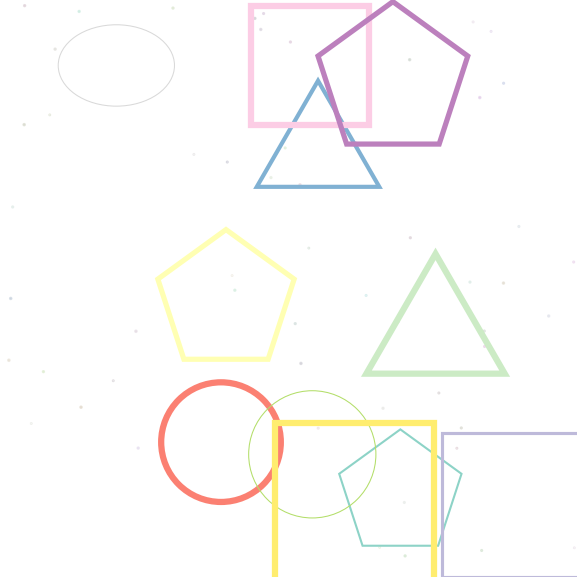[{"shape": "pentagon", "thickness": 1, "radius": 0.56, "center": [0.693, 0.144]}, {"shape": "pentagon", "thickness": 2.5, "radius": 0.62, "center": [0.391, 0.477]}, {"shape": "square", "thickness": 1.5, "radius": 0.62, "center": [0.889, 0.125]}, {"shape": "circle", "thickness": 3, "radius": 0.52, "center": [0.383, 0.234]}, {"shape": "triangle", "thickness": 2, "radius": 0.61, "center": [0.551, 0.737]}, {"shape": "circle", "thickness": 0.5, "radius": 0.55, "center": [0.541, 0.212]}, {"shape": "square", "thickness": 3, "radius": 0.51, "center": [0.537, 0.885]}, {"shape": "oval", "thickness": 0.5, "radius": 0.5, "center": [0.201, 0.886]}, {"shape": "pentagon", "thickness": 2.5, "radius": 0.68, "center": [0.68, 0.86]}, {"shape": "triangle", "thickness": 3, "radius": 0.69, "center": [0.754, 0.421]}, {"shape": "square", "thickness": 3, "radius": 0.69, "center": [0.613, 0.129]}]